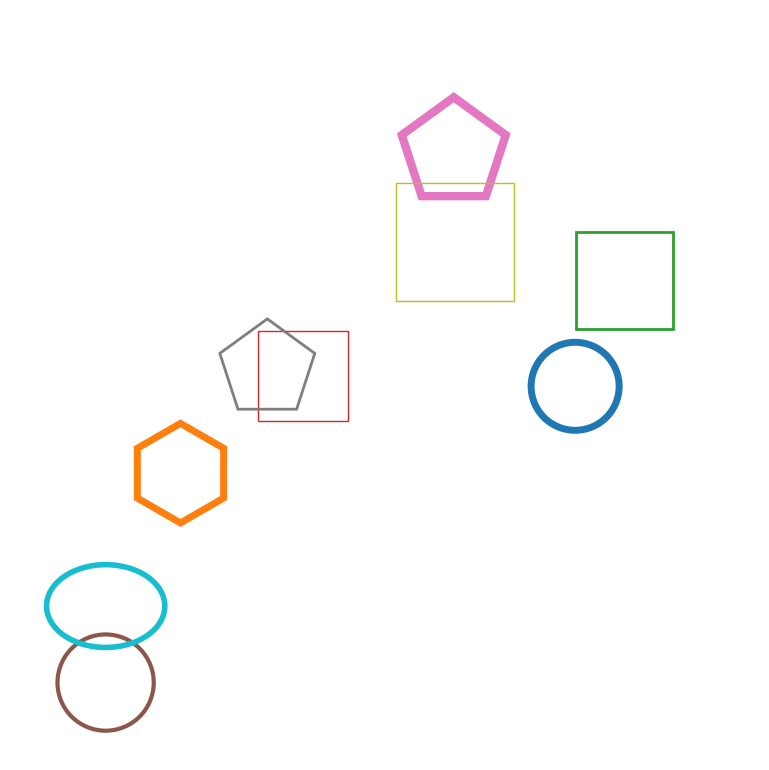[{"shape": "circle", "thickness": 2.5, "radius": 0.29, "center": [0.747, 0.498]}, {"shape": "hexagon", "thickness": 2.5, "radius": 0.32, "center": [0.234, 0.385]}, {"shape": "square", "thickness": 1, "radius": 0.31, "center": [0.811, 0.636]}, {"shape": "square", "thickness": 0.5, "radius": 0.29, "center": [0.393, 0.511]}, {"shape": "circle", "thickness": 1.5, "radius": 0.31, "center": [0.137, 0.114]}, {"shape": "pentagon", "thickness": 3, "radius": 0.35, "center": [0.589, 0.803]}, {"shape": "pentagon", "thickness": 1, "radius": 0.32, "center": [0.347, 0.521]}, {"shape": "square", "thickness": 0.5, "radius": 0.38, "center": [0.591, 0.686]}, {"shape": "oval", "thickness": 2, "radius": 0.38, "center": [0.137, 0.213]}]